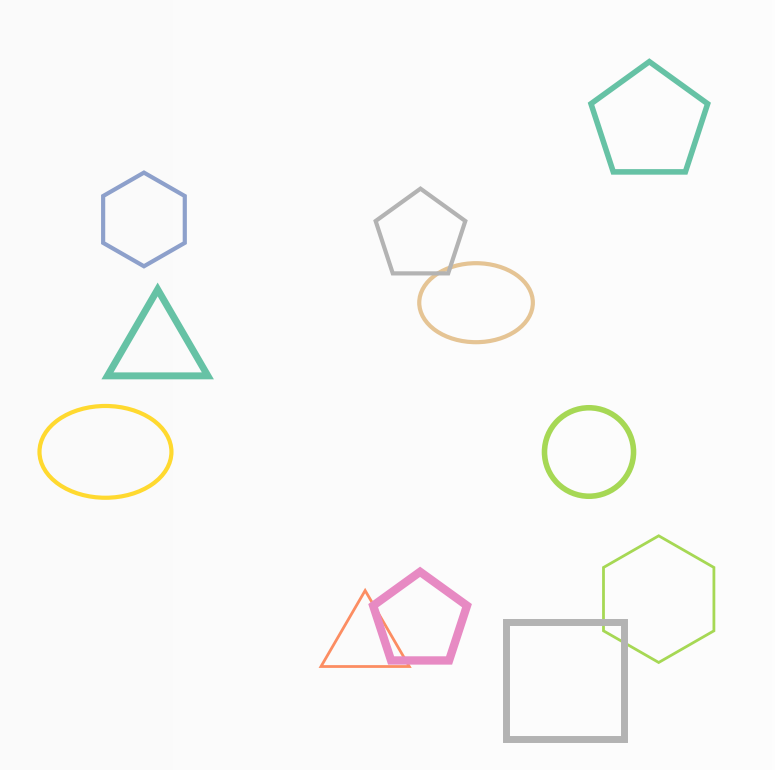[{"shape": "pentagon", "thickness": 2, "radius": 0.4, "center": [0.838, 0.841]}, {"shape": "triangle", "thickness": 2.5, "radius": 0.37, "center": [0.203, 0.549]}, {"shape": "triangle", "thickness": 1, "radius": 0.33, "center": [0.471, 0.167]}, {"shape": "hexagon", "thickness": 1.5, "radius": 0.3, "center": [0.186, 0.715]}, {"shape": "pentagon", "thickness": 3, "radius": 0.32, "center": [0.542, 0.194]}, {"shape": "circle", "thickness": 2, "radius": 0.29, "center": [0.76, 0.413]}, {"shape": "hexagon", "thickness": 1, "radius": 0.41, "center": [0.85, 0.222]}, {"shape": "oval", "thickness": 1.5, "radius": 0.43, "center": [0.136, 0.413]}, {"shape": "oval", "thickness": 1.5, "radius": 0.37, "center": [0.614, 0.607]}, {"shape": "square", "thickness": 2.5, "radius": 0.38, "center": [0.729, 0.116]}, {"shape": "pentagon", "thickness": 1.5, "radius": 0.3, "center": [0.543, 0.694]}]